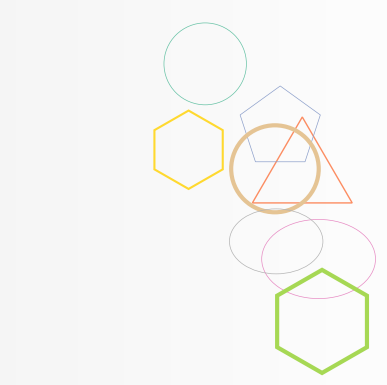[{"shape": "circle", "thickness": 0.5, "radius": 0.53, "center": [0.53, 0.834]}, {"shape": "triangle", "thickness": 1, "radius": 0.74, "center": [0.78, 0.547]}, {"shape": "pentagon", "thickness": 0.5, "radius": 0.54, "center": [0.723, 0.668]}, {"shape": "oval", "thickness": 0.5, "radius": 0.73, "center": [0.822, 0.327]}, {"shape": "hexagon", "thickness": 3, "radius": 0.67, "center": [0.831, 0.165]}, {"shape": "hexagon", "thickness": 1.5, "radius": 0.51, "center": [0.487, 0.611]}, {"shape": "circle", "thickness": 3, "radius": 0.56, "center": [0.71, 0.562]}, {"shape": "oval", "thickness": 0.5, "radius": 0.6, "center": [0.713, 0.373]}]